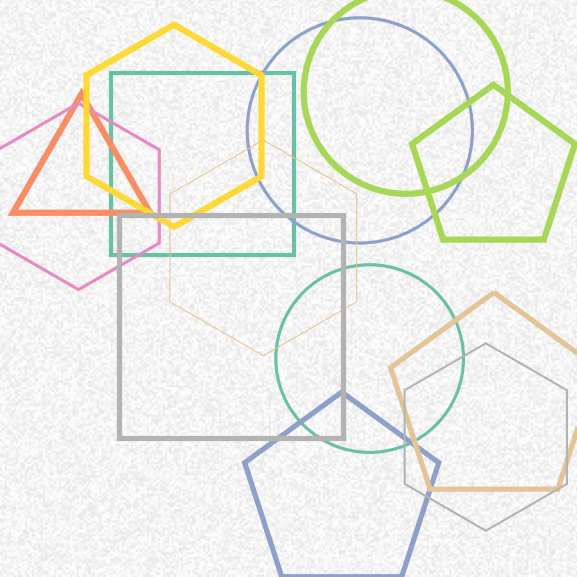[{"shape": "square", "thickness": 2, "radius": 0.79, "center": [0.35, 0.715]}, {"shape": "circle", "thickness": 1.5, "radius": 0.81, "center": [0.64, 0.378]}, {"shape": "triangle", "thickness": 3, "radius": 0.69, "center": [0.141, 0.699]}, {"shape": "pentagon", "thickness": 2.5, "radius": 0.88, "center": [0.592, 0.143]}, {"shape": "circle", "thickness": 1.5, "radius": 0.98, "center": [0.623, 0.773]}, {"shape": "hexagon", "thickness": 1.5, "radius": 0.81, "center": [0.136, 0.659]}, {"shape": "pentagon", "thickness": 3, "radius": 0.74, "center": [0.855, 0.704]}, {"shape": "circle", "thickness": 3, "radius": 0.88, "center": [0.703, 0.84]}, {"shape": "hexagon", "thickness": 3, "radius": 0.87, "center": [0.301, 0.781]}, {"shape": "pentagon", "thickness": 2.5, "radius": 0.94, "center": [0.855, 0.304]}, {"shape": "hexagon", "thickness": 0.5, "radius": 0.93, "center": [0.456, 0.57]}, {"shape": "square", "thickness": 2.5, "radius": 0.97, "center": [0.4, 0.433]}, {"shape": "hexagon", "thickness": 1, "radius": 0.81, "center": [0.841, 0.242]}]